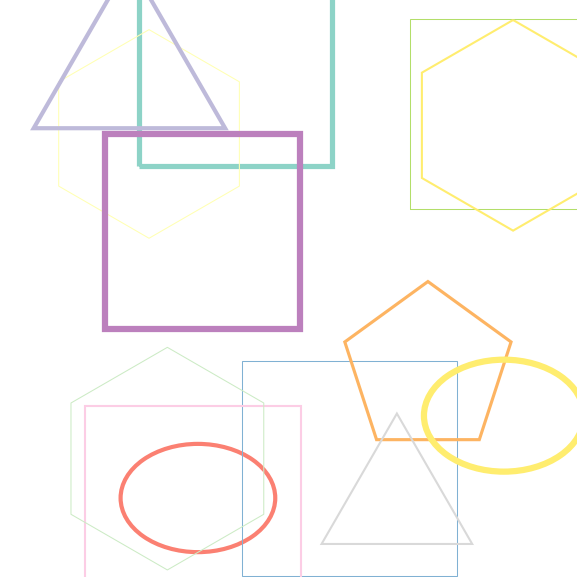[{"shape": "square", "thickness": 2.5, "radius": 0.83, "center": [0.408, 0.878]}, {"shape": "hexagon", "thickness": 0.5, "radius": 0.9, "center": [0.258, 0.767]}, {"shape": "triangle", "thickness": 2, "radius": 0.96, "center": [0.224, 0.873]}, {"shape": "oval", "thickness": 2, "radius": 0.67, "center": [0.343, 0.137]}, {"shape": "square", "thickness": 0.5, "radius": 0.93, "center": [0.605, 0.188]}, {"shape": "pentagon", "thickness": 1.5, "radius": 0.76, "center": [0.741, 0.36]}, {"shape": "square", "thickness": 0.5, "radius": 0.82, "center": [0.874, 0.802]}, {"shape": "square", "thickness": 1, "radius": 0.94, "center": [0.335, 0.109]}, {"shape": "triangle", "thickness": 1, "radius": 0.75, "center": [0.687, 0.132]}, {"shape": "square", "thickness": 3, "radius": 0.84, "center": [0.351, 0.598]}, {"shape": "hexagon", "thickness": 0.5, "radius": 0.96, "center": [0.29, 0.205]}, {"shape": "hexagon", "thickness": 1, "radius": 0.91, "center": [0.888, 0.782]}, {"shape": "oval", "thickness": 3, "radius": 0.69, "center": [0.873, 0.279]}]